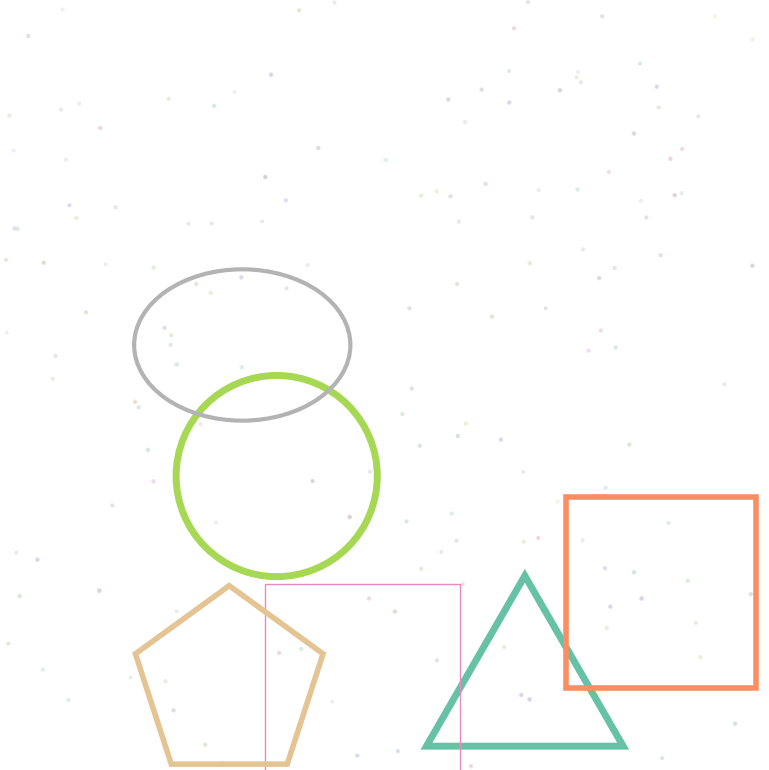[{"shape": "triangle", "thickness": 2.5, "radius": 0.74, "center": [0.682, 0.105]}, {"shape": "square", "thickness": 2, "radius": 0.62, "center": [0.859, 0.231]}, {"shape": "square", "thickness": 0.5, "radius": 0.64, "center": [0.471, 0.115]}, {"shape": "circle", "thickness": 2.5, "radius": 0.65, "center": [0.359, 0.382]}, {"shape": "pentagon", "thickness": 2, "radius": 0.64, "center": [0.298, 0.111]}, {"shape": "oval", "thickness": 1.5, "radius": 0.7, "center": [0.315, 0.552]}]